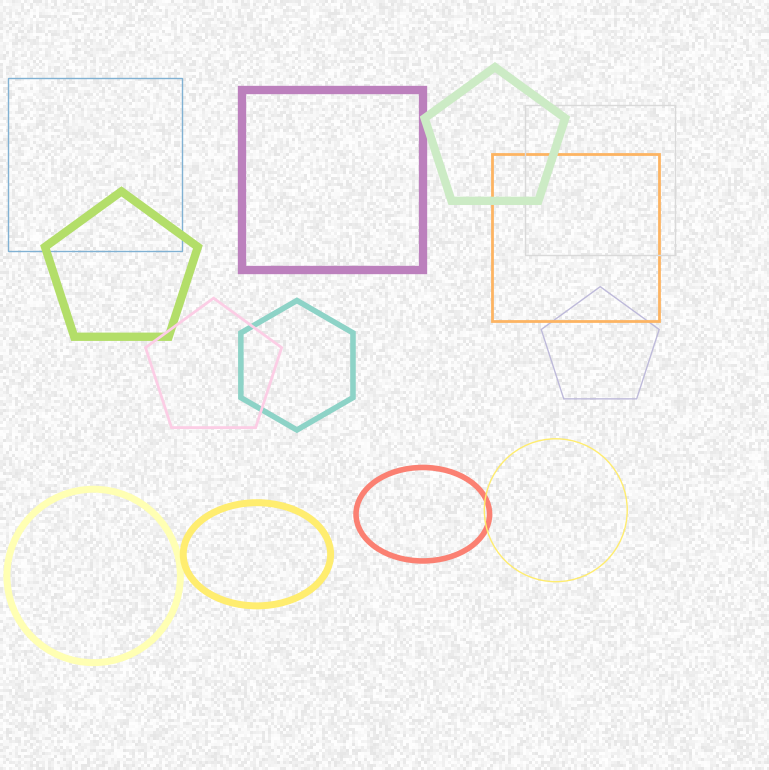[{"shape": "hexagon", "thickness": 2, "radius": 0.42, "center": [0.386, 0.526]}, {"shape": "circle", "thickness": 2.5, "radius": 0.56, "center": [0.122, 0.252]}, {"shape": "pentagon", "thickness": 0.5, "radius": 0.4, "center": [0.779, 0.547]}, {"shape": "oval", "thickness": 2, "radius": 0.43, "center": [0.549, 0.332]}, {"shape": "square", "thickness": 0.5, "radius": 0.56, "center": [0.123, 0.786]}, {"shape": "square", "thickness": 1, "radius": 0.54, "center": [0.748, 0.692]}, {"shape": "pentagon", "thickness": 3, "radius": 0.52, "center": [0.158, 0.647]}, {"shape": "pentagon", "thickness": 1, "radius": 0.46, "center": [0.277, 0.52]}, {"shape": "square", "thickness": 0.5, "radius": 0.49, "center": [0.78, 0.767]}, {"shape": "square", "thickness": 3, "radius": 0.59, "center": [0.432, 0.766]}, {"shape": "pentagon", "thickness": 3, "radius": 0.48, "center": [0.643, 0.817]}, {"shape": "oval", "thickness": 2.5, "radius": 0.48, "center": [0.334, 0.28]}, {"shape": "circle", "thickness": 0.5, "radius": 0.46, "center": [0.722, 0.337]}]